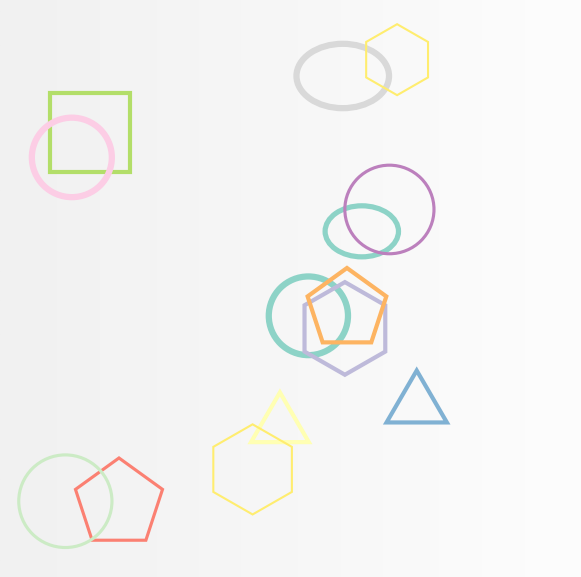[{"shape": "circle", "thickness": 3, "radius": 0.34, "center": [0.531, 0.452]}, {"shape": "oval", "thickness": 2.5, "radius": 0.32, "center": [0.622, 0.599]}, {"shape": "triangle", "thickness": 2, "radius": 0.29, "center": [0.482, 0.262]}, {"shape": "hexagon", "thickness": 2, "radius": 0.4, "center": [0.593, 0.43]}, {"shape": "pentagon", "thickness": 1.5, "radius": 0.39, "center": [0.205, 0.127]}, {"shape": "triangle", "thickness": 2, "radius": 0.3, "center": [0.717, 0.298]}, {"shape": "pentagon", "thickness": 2, "radius": 0.36, "center": [0.597, 0.464]}, {"shape": "square", "thickness": 2, "radius": 0.35, "center": [0.155, 0.77]}, {"shape": "circle", "thickness": 3, "radius": 0.34, "center": [0.124, 0.727]}, {"shape": "oval", "thickness": 3, "radius": 0.4, "center": [0.59, 0.868]}, {"shape": "circle", "thickness": 1.5, "radius": 0.38, "center": [0.67, 0.636]}, {"shape": "circle", "thickness": 1.5, "radius": 0.4, "center": [0.112, 0.131]}, {"shape": "hexagon", "thickness": 1, "radius": 0.31, "center": [0.683, 0.896]}, {"shape": "hexagon", "thickness": 1, "radius": 0.39, "center": [0.435, 0.186]}]